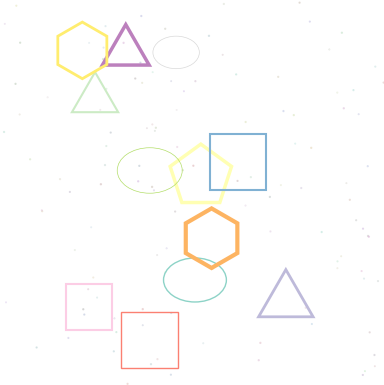[{"shape": "oval", "thickness": 1, "radius": 0.41, "center": [0.506, 0.273]}, {"shape": "pentagon", "thickness": 2.5, "radius": 0.42, "center": [0.522, 0.542]}, {"shape": "triangle", "thickness": 2, "radius": 0.41, "center": [0.742, 0.218]}, {"shape": "square", "thickness": 1, "radius": 0.36, "center": [0.388, 0.118]}, {"shape": "square", "thickness": 1.5, "radius": 0.36, "center": [0.618, 0.579]}, {"shape": "hexagon", "thickness": 3, "radius": 0.39, "center": [0.55, 0.381]}, {"shape": "oval", "thickness": 0.5, "radius": 0.42, "center": [0.389, 0.557]}, {"shape": "square", "thickness": 1.5, "radius": 0.3, "center": [0.232, 0.203]}, {"shape": "oval", "thickness": 0.5, "radius": 0.3, "center": [0.457, 0.864]}, {"shape": "triangle", "thickness": 2.5, "radius": 0.35, "center": [0.327, 0.866]}, {"shape": "triangle", "thickness": 1.5, "radius": 0.35, "center": [0.247, 0.743]}, {"shape": "hexagon", "thickness": 2, "radius": 0.37, "center": [0.214, 0.869]}]